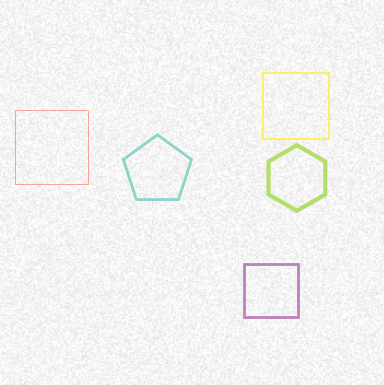[{"shape": "pentagon", "thickness": 2, "radius": 0.47, "center": [0.409, 0.557]}, {"shape": "square", "thickness": 0.5, "radius": 0.48, "center": [0.134, 0.618]}, {"shape": "hexagon", "thickness": 3, "radius": 0.43, "center": [0.771, 0.538]}, {"shape": "square", "thickness": 2, "radius": 0.35, "center": [0.704, 0.246]}, {"shape": "square", "thickness": 1.5, "radius": 0.43, "center": [0.768, 0.725]}]